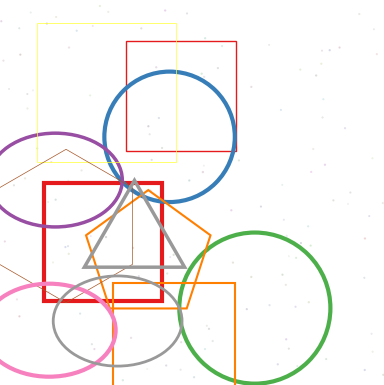[{"shape": "square", "thickness": 1, "radius": 0.72, "center": [0.47, 0.751]}, {"shape": "square", "thickness": 3, "radius": 0.76, "center": [0.268, 0.371]}, {"shape": "circle", "thickness": 3, "radius": 0.85, "center": [0.44, 0.645]}, {"shape": "circle", "thickness": 3, "radius": 0.98, "center": [0.662, 0.2]}, {"shape": "oval", "thickness": 2.5, "radius": 0.87, "center": [0.144, 0.532]}, {"shape": "pentagon", "thickness": 1.5, "radius": 0.85, "center": [0.385, 0.336]}, {"shape": "square", "thickness": 1.5, "radius": 0.79, "center": [0.452, 0.107]}, {"shape": "square", "thickness": 0.5, "radius": 0.9, "center": [0.277, 0.76]}, {"shape": "hexagon", "thickness": 0.5, "radius": 1.0, "center": [0.172, 0.413]}, {"shape": "oval", "thickness": 3, "radius": 0.86, "center": [0.128, 0.142]}, {"shape": "triangle", "thickness": 2.5, "radius": 0.75, "center": [0.349, 0.381]}, {"shape": "oval", "thickness": 2, "radius": 0.84, "center": [0.306, 0.166]}]